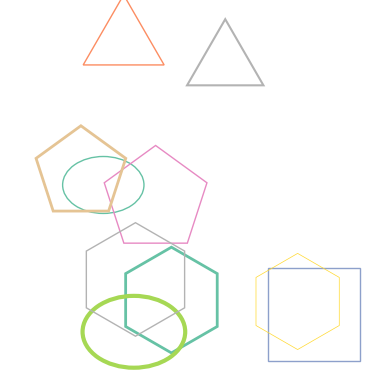[{"shape": "oval", "thickness": 1, "radius": 0.53, "center": [0.268, 0.52]}, {"shape": "hexagon", "thickness": 2, "radius": 0.69, "center": [0.445, 0.221]}, {"shape": "triangle", "thickness": 1, "radius": 0.61, "center": [0.321, 0.892]}, {"shape": "square", "thickness": 1, "radius": 0.6, "center": [0.816, 0.183]}, {"shape": "pentagon", "thickness": 1, "radius": 0.7, "center": [0.404, 0.482]}, {"shape": "oval", "thickness": 3, "radius": 0.67, "center": [0.348, 0.138]}, {"shape": "hexagon", "thickness": 0.5, "radius": 0.62, "center": [0.773, 0.217]}, {"shape": "pentagon", "thickness": 2, "radius": 0.61, "center": [0.21, 0.551]}, {"shape": "hexagon", "thickness": 1, "radius": 0.74, "center": [0.352, 0.274]}, {"shape": "triangle", "thickness": 1.5, "radius": 0.57, "center": [0.585, 0.836]}]